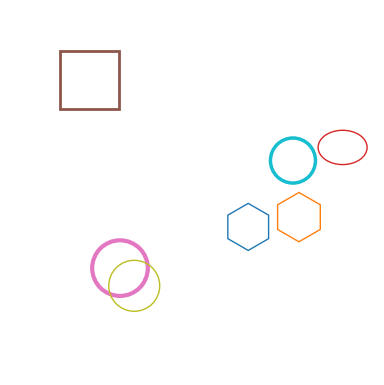[{"shape": "hexagon", "thickness": 1, "radius": 0.31, "center": [0.645, 0.411]}, {"shape": "hexagon", "thickness": 1, "radius": 0.32, "center": [0.776, 0.436]}, {"shape": "oval", "thickness": 1, "radius": 0.32, "center": [0.89, 0.617]}, {"shape": "square", "thickness": 2, "radius": 0.38, "center": [0.232, 0.791]}, {"shape": "circle", "thickness": 3, "radius": 0.36, "center": [0.312, 0.304]}, {"shape": "circle", "thickness": 1, "radius": 0.33, "center": [0.349, 0.258]}, {"shape": "circle", "thickness": 2.5, "radius": 0.29, "center": [0.761, 0.583]}]